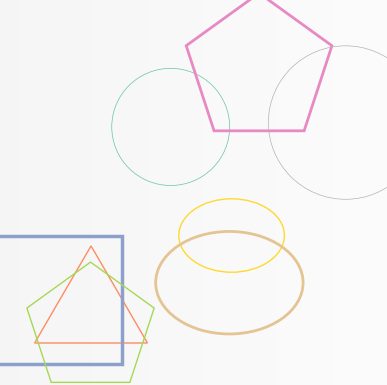[{"shape": "circle", "thickness": 0.5, "radius": 0.76, "center": [0.441, 0.67]}, {"shape": "triangle", "thickness": 1, "radius": 0.84, "center": [0.235, 0.193]}, {"shape": "square", "thickness": 2.5, "radius": 0.83, "center": [0.148, 0.221]}, {"shape": "pentagon", "thickness": 2, "radius": 0.99, "center": [0.669, 0.82]}, {"shape": "pentagon", "thickness": 1, "radius": 0.86, "center": [0.234, 0.147]}, {"shape": "oval", "thickness": 1, "radius": 0.68, "center": [0.598, 0.388]}, {"shape": "oval", "thickness": 2, "radius": 0.95, "center": [0.592, 0.266]}, {"shape": "circle", "thickness": 0.5, "radius": 1.0, "center": [0.892, 0.682]}]